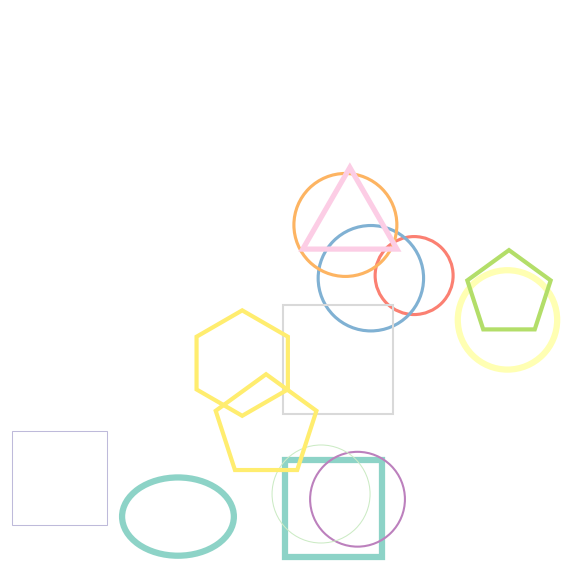[{"shape": "square", "thickness": 3, "radius": 0.42, "center": [0.578, 0.119]}, {"shape": "oval", "thickness": 3, "radius": 0.48, "center": [0.308, 0.105]}, {"shape": "circle", "thickness": 3, "radius": 0.43, "center": [0.879, 0.445]}, {"shape": "square", "thickness": 0.5, "radius": 0.41, "center": [0.103, 0.171]}, {"shape": "circle", "thickness": 1.5, "radius": 0.34, "center": [0.717, 0.522]}, {"shape": "circle", "thickness": 1.5, "radius": 0.46, "center": [0.642, 0.517]}, {"shape": "circle", "thickness": 1.5, "radius": 0.45, "center": [0.598, 0.61]}, {"shape": "pentagon", "thickness": 2, "radius": 0.38, "center": [0.881, 0.49]}, {"shape": "triangle", "thickness": 2.5, "radius": 0.47, "center": [0.606, 0.615]}, {"shape": "square", "thickness": 1, "radius": 0.47, "center": [0.585, 0.377]}, {"shape": "circle", "thickness": 1, "radius": 0.41, "center": [0.619, 0.135]}, {"shape": "circle", "thickness": 0.5, "radius": 0.42, "center": [0.556, 0.144]}, {"shape": "pentagon", "thickness": 2, "radius": 0.46, "center": [0.461, 0.259]}, {"shape": "hexagon", "thickness": 2, "radius": 0.46, "center": [0.419, 0.37]}]